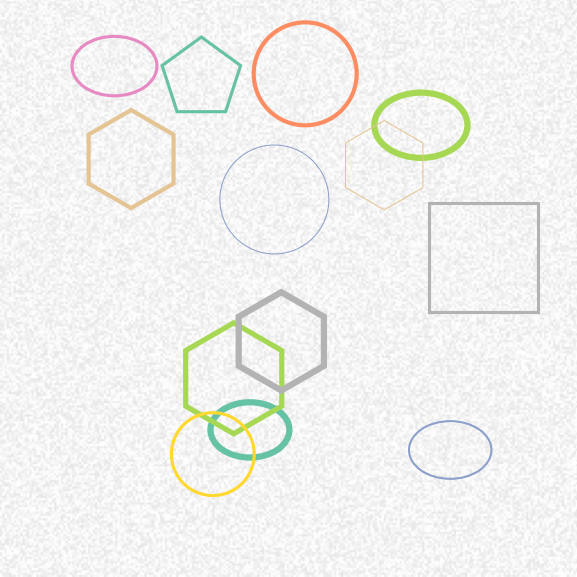[{"shape": "oval", "thickness": 3, "radius": 0.34, "center": [0.433, 0.255]}, {"shape": "pentagon", "thickness": 1.5, "radius": 0.36, "center": [0.349, 0.864]}, {"shape": "circle", "thickness": 2, "radius": 0.45, "center": [0.528, 0.871]}, {"shape": "circle", "thickness": 0.5, "radius": 0.47, "center": [0.475, 0.654]}, {"shape": "oval", "thickness": 1, "radius": 0.36, "center": [0.78, 0.22]}, {"shape": "oval", "thickness": 1.5, "radius": 0.37, "center": [0.198, 0.885]}, {"shape": "oval", "thickness": 3, "radius": 0.4, "center": [0.729, 0.782]}, {"shape": "hexagon", "thickness": 2.5, "radius": 0.48, "center": [0.405, 0.344]}, {"shape": "circle", "thickness": 1.5, "radius": 0.36, "center": [0.369, 0.213]}, {"shape": "hexagon", "thickness": 2, "radius": 0.42, "center": [0.227, 0.724]}, {"shape": "hexagon", "thickness": 0.5, "radius": 0.39, "center": [0.665, 0.713]}, {"shape": "hexagon", "thickness": 3, "radius": 0.43, "center": [0.487, 0.408]}, {"shape": "square", "thickness": 1.5, "radius": 0.47, "center": [0.838, 0.553]}]